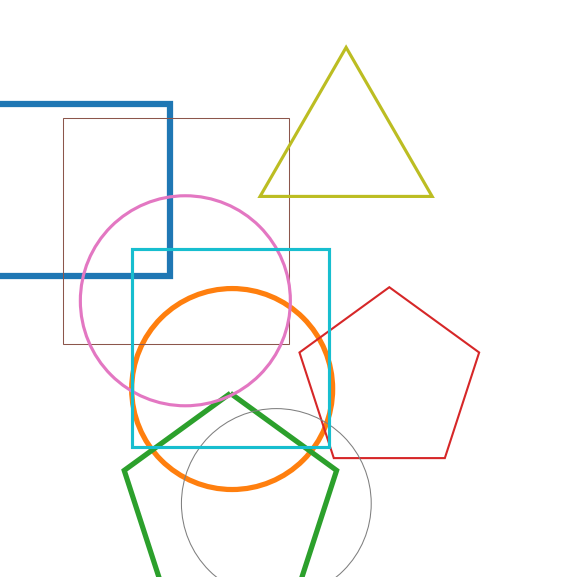[{"shape": "square", "thickness": 3, "radius": 0.74, "center": [0.146, 0.67]}, {"shape": "circle", "thickness": 2.5, "radius": 0.87, "center": [0.402, 0.325]}, {"shape": "pentagon", "thickness": 2.5, "radius": 0.97, "center": [0.399, 0.125]}, {"shape": "pentagon", "thickness": 1, "radius": 0.82, "center": [0.674, 0.338]}, {"shape": "square", "thickness": 0.5, "radius": 0.98, "center": [0.305, 0.6]}, {"shape": "circle", "thickness": 1.5, "radius": 0.91, "center": [0.321, 0.478]}, {"shape": "circle", "thickness": 0.5, "radius": 0.82, "center": [0.478, 0.127]}, {"shape": "triangle", "thickness": 1.5, "radius": 0.86, "center": [0.599, 0.745]}, {"shape": "square", "thickness": 1.5, "radius": 0.85, "center": [0.399, 0.396]}]